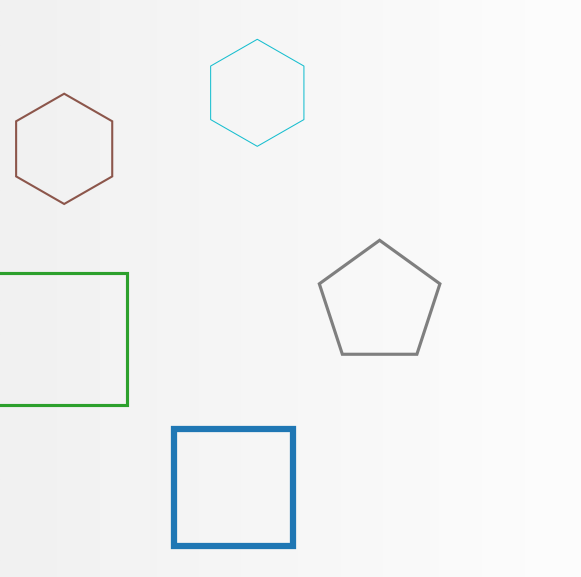[{"shape": "square", "thickness": 3, "radius": 0.51, "center": [0.402, 0.155]}, {"shape": "square", "thickness": 1.5, "radius": 0.57, "center": [0.105, 0.412]}, {"shape": "hexagon", "thickness": 1, "radius": 0.48, "center": [0.11, 0.741]}, {"shape": "pentagon", "thickness": 1.5, "radius": 0.55, "center": [0.653, 0.474]}, {"shape": "hexagon", "thickness": 0.5, "radius": 0.46, "center": [0.443, 0.838]}]